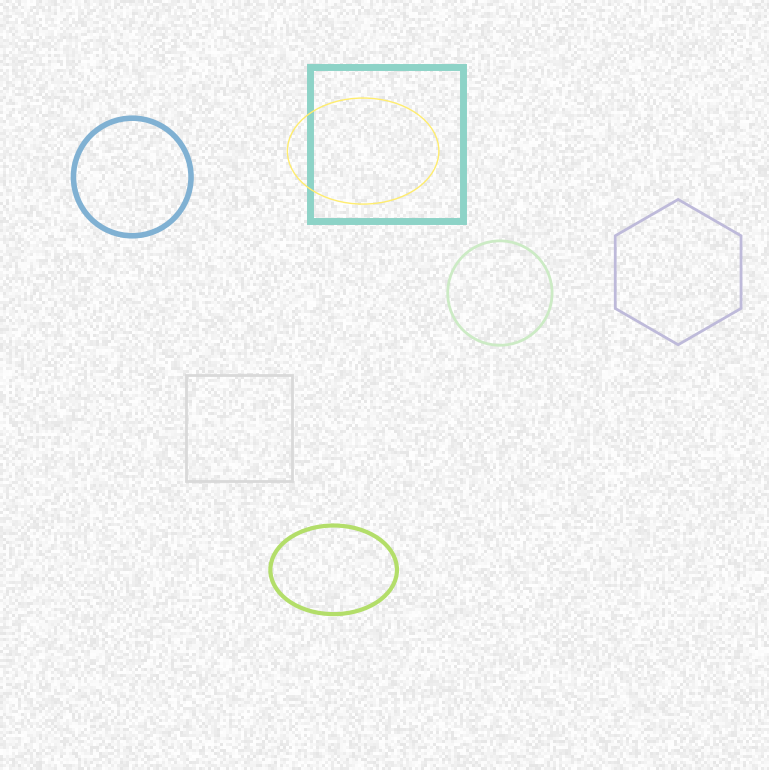[{"shape": "square", "thickness": 2.5, "radius": 0.5, "center": [0.502, 0.813]}, {"shape": "hexagon", "thickness": 1, "radius": 0.47, "center": [0.881, 0.647]}, {"shape": "circle", "thickness": 2, "radius": 0.38, "center": [0.172, 0.77]}, {"shape": "oval", "thickness": 1.5, "radius": 0.41, "center": [0.433, 0.26]}, {"shape": "square", "thickness": 1, "radius": 0.35, "center": [0.31, 0.444]}, {"shape": "circle", "thickness": 1, "radius": 0.34, "center": [0.649, 0.619]}, {"shape": "oval", "thickness": 0.5, "radius": 0.49, "center": [0.472, 0.804]}]